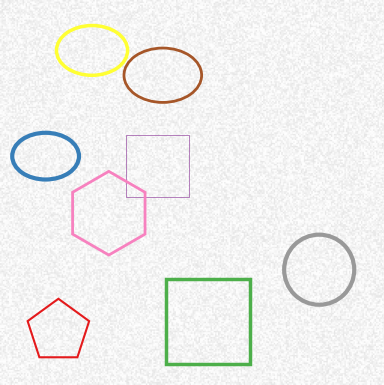[{"shape": "pentagon", "thickness": 1.5, "radius": 0.42, "center": [0.152, 0.14]}, {"shape": "oval", "thickness": 3, "radius": 0.43, "center": [0.118, 0.594]}, {"shape": "square", "thickness": 2.5, "radius": 0.55, "center": [0.54, 0.165]}, {"shape": "square", "thickness": 0.5, "radius": 0.4, "center": [0.409, 0.569]}, {"shape": "oval", "thickness": 2.5, "radius": 0.46, "center": [0.239, 0.869]}, {"shape": "oval", "thickness": 2, "radius": 0.5, "center": [0.423, 0.805]}, {"shape": "hexagon", "thickness": 2, "radius": 0.54, "center": [0.283, 0.446]}, {"shape": "circle", "thickness": 3, "radius": 0.46, "center": [0.829, 0.299]}]